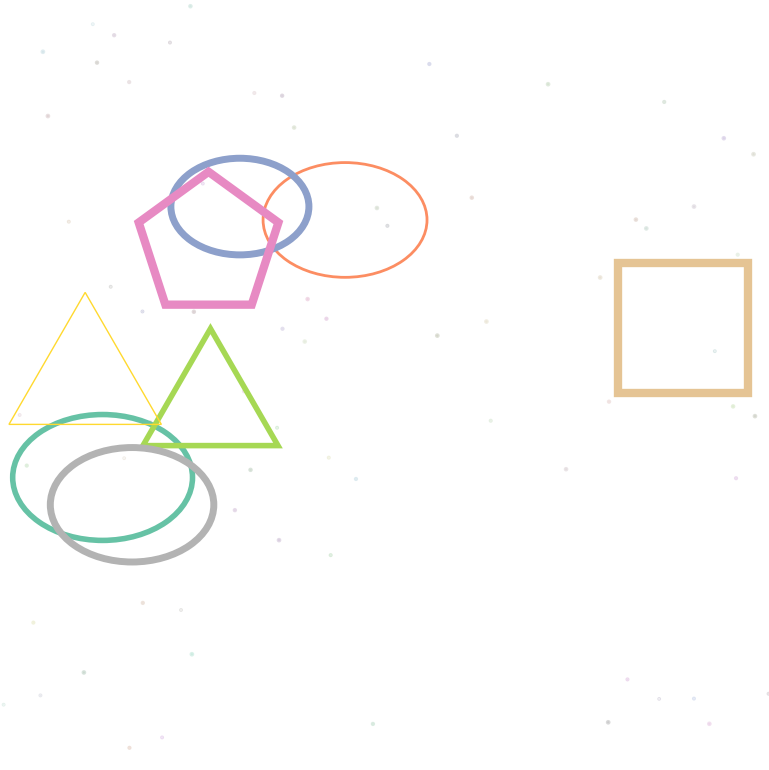[{"shape": "oval", "thickness": 2, "radius": 0.58, "center": [0.133, 0.38]}, {"shape": "oval", "thickness": 1, "radius": 0.53, "center": [0.448, 0.714]}, {"shape": "oval", "thickness": 2.5, "radius": 0.45, "center": [0.312, 0.732]}, {"shape": "pentagon", "thickness": 3, "radius": 0.48, "center": [0.271, 0.682]}, {"shape": "triangle", "thickness": 2, "radius": 0.51, "center": [0.273, 0.472]}, {"shape": "triangle", "thickness": 0.5, "radius": 0.57, "center": [0.111, 0.506]}, {"shape": "square", "thickness": 3, "radius": 0.42, "center": [0.887, 0.573]}, {"shape": "oval", "thickness": 2.5, "radius": 0.53, "center": [0.172, 0.344]}]